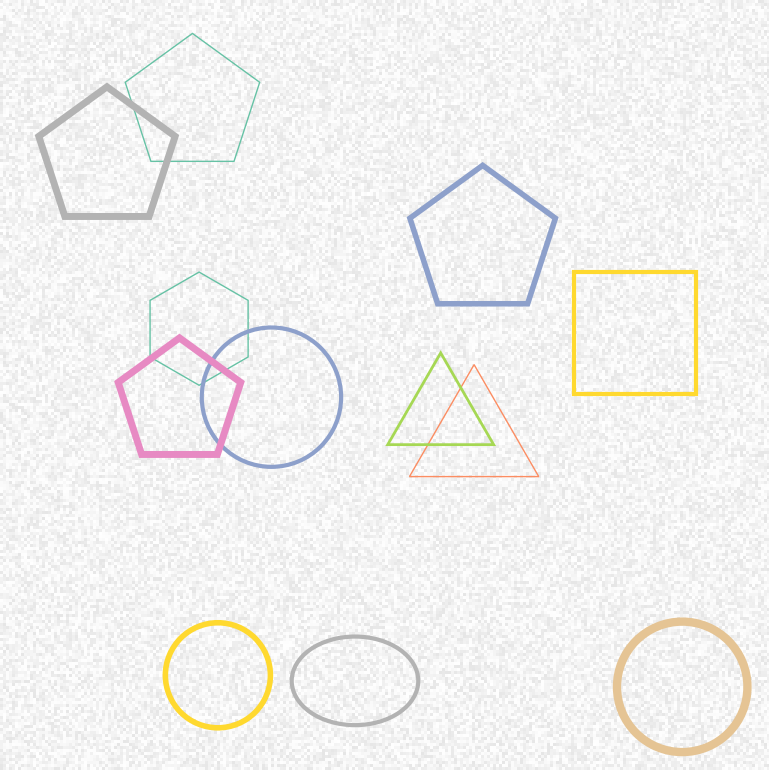[{"shape": "hexagon", "thickness": 0.5, "radius": 0.37, "center": [0.259, 0.573]}, {"shape": "pentagon", "thickness": 0.5, "radius": 0.46, "center": [0.25, 0.865]}, {"shape": "triangle", "thickness": 0.5, "radius": 0.48, "center": [0.616, 0.43]}, {"shape": "pentagon", "thickness": 2, "radius": 0.5, "center": [0.627, 0.686]}, {"shape": "circle", "thickness": 1.5, "radius": 0.45, "center": [0.353, 0.484]}, {"shape": "pentagon", "thickness": 2.5, "radius": 0.42, "center": [0.233, 0.477]}, {"shape": "triangle", "thickness": 1, "radius": 0.4, "center": [0.572, 0.462]}, {"shape": "square", "thickness": 1.5, "radius": 0.4, "center": [0.824, 0.567]}, {"shape": "circle", "thickness": 2, "radius": 0.34, "center": [0.283, 0.123]}, {"shape": "circle", "thickness": 3, "radius": 0.42, "center": [0.886, 0.108]}, {"shape": "oval", "thickness": 1.5, "radius": 0.41, "center": [0.461, 0.116]}, {"shape": "pentagon", "thickness": 2.5, "radius": 0.47, "center": [0.139, 0.794]}]